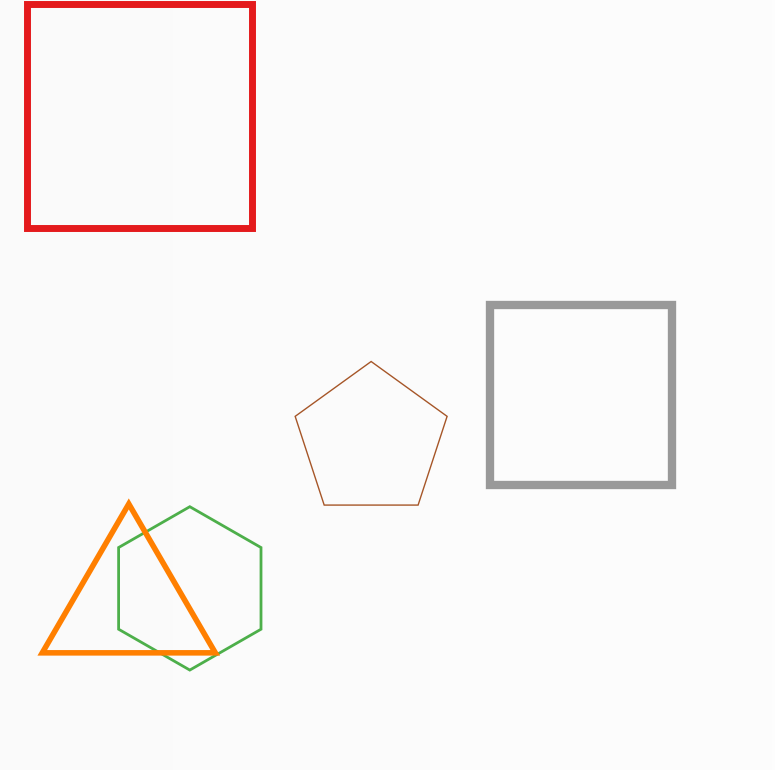[{"shape": "square", "thickness": 2.5, "radius": 0.73, "center": [0.18, 0.849]}, {"shape": "hexagon", "thickness": 1, "radius": 0.53, "center": [0.245, 0.236]}, {"shape": "triangle", "thickness": 2, "radius": 0.64, "center": [0.166, 0.217]}, {"shape": "pentagon", "thickness": 0.5, "radius": 0.52, "center": [0.479, 0.427]}, {"shape": "square", "thickness": 3, "radius": 0.58, "center": [0.75, 0.487]}]